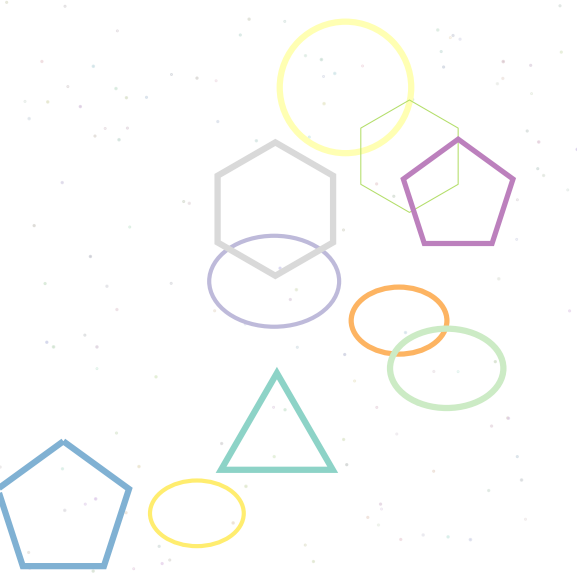[{"shape": "triangle", "thickness": 3, "radius": 0.56, "center": [0.48, 0.241]}, {"shape": "circle", "thickness": 3, "radius": 0.57, "center": [0.598, 0.848]}, {"shape": "oval", "thickness": 2, "radius": 0.56, "center": [0.475, 0.512]}, {"shape": "pentagon", "thickness": 3, "radius": 0.6, "center": [0.11, 0.115]}, {"shape": "oval", "thickness": 2.5, "radius": 0.41, "center": [0.691, 0.444]}, {"shape": "hexagon", "thickness": 0.5, "radius": 0.49, "center": [0.709, 0.729]}, {"shape": "hexagon", "thickness": 3, "radius": 0.58, "center": [0.477, 0.637]}, {"shape": "pentagon", "thickness": 2.5, "radius": 0.5, "center": [0.793, 0.658]}, {"shape": "oval", "thickness": 3, "radius": 0.49, "center": [0.774, 0.361]}, {"shape": "oval", "thickness": 2, "radius": 0.41, "center": [0.341, 0.11]}]